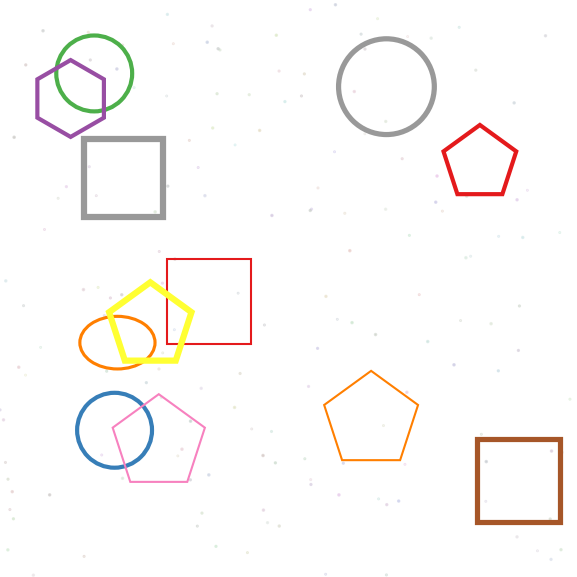[{"shape": "square", "thickness": 1, "radius": 0.37, "center": [0.362, 0.477]}, {"shape": "pentagon", "thickness": 2, "radius": 0.33, "center": [0.831, 0.717]}, {"shape": "circle", "thickness": 2, "radius": 0.32, "center": [0.198, 0.254]}, {"shape": "circle", "thickness": 2, "radius": 0.33, "center": [0.163, 0.872]}, {"shape": "hexagon", "thickness": 2, "radius": 0.33, "center": [0.122, 0.829]}, {"shape": "pentagon", "thickness": 1, "radius": 0.43, "center": [0.643, 0.271]}, {"shape": "oval", "thickness": 1.5, "radius": 0.33, "center": [0.203, 0.406]}, {"shape": "pentagon", "thickness": 3, "radius": 0.37, "center": [0.26, 0.435]}, {"shape": "square", "thickness": 2.5, "radius": 0.36, "center": [0.898, 0.168]}, {"shape": "pentagon", "thickness": 1, "radius": 0.42, "center": [0.275, 0.233]}, {"shape": "circle", "thickness": 2.5, "radius": 0.41, "center": [0.669, 0.849]}, {"shape": "square", "thickness": 3, "radius": 0.34, "center": [0.214, 0.691]}]